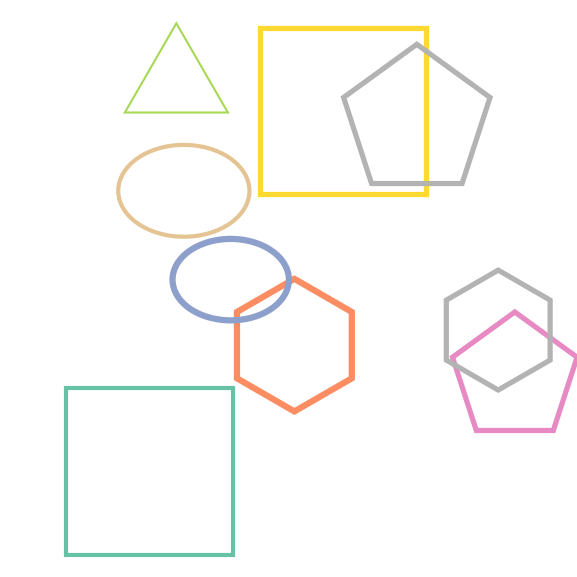[{"shape": "square", "thickness": 2, "radius": 0.72, "center": [0.259, 0.182]}, {"shape": "hexagon", "thickness": 3, "radius": 0.57, "center": [0.51, 0.401]}, {"shape": "oval", "thickness": 3, "radius": 0.5, "center": [0.399, 0.515]}, {"shape": "pentagon", "thickness": 2.5, "radius": 0.57, "center": [0.891, 0.345]}, {"shape": "triangle", "thickness": 1, "radius": 0.51, "center": [0.305, 0.856]}, {"shape": "square", "thickness": 2.5, "radius": 0.72, "center": [0.594, 0.807]}, {"shape": "oval", "thickness": 2, "radius": 0.57, "center": [0.318, 0.669]}, {"shape": "pentagon", "thickness": 2.5, "radius": 0.67, "center": [0.722, 0.789]}, {"shape": "hexagon", "thickness": 2.5, "radius": 0.52, "center": [0.863, 0.428]}]